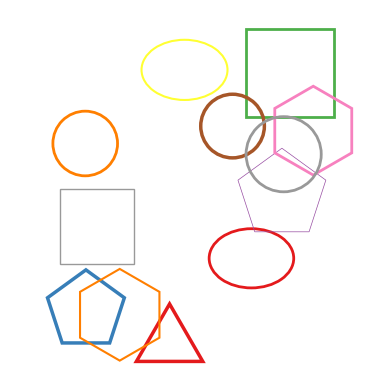[{"shape": "oval", "thickness": 2, "radius": 0.55, "center": [0.653, 0.329]}, {"shape": "triangle", "thickness": 2.5, "radius": 0.5, "center": [0.44, 0.111]}, {"shape": "pentagon", "thickness": 2.5, "radius": 0.52, "center": [0.223, 0.194]}, {"shape": "square", "thickness": 2, "radius": 0.57, "center": [0.753, 0.811]}, {"shape": "pentagon", "thickness": 0.5, "radius": 0.6, "center": [0.732, 0.495]}, {"shape": "circle", "thickness": 2, "radius": 0.42, "center": [0.221, 0.627]}, {"shape": "hexagon", "thickness": 1.5, "radius": 0.6, "center": [0.311, 0.182]}, {"shape": "oval", "thickness": 1.5, "radius": 0.56, "center": [0.479, 0.818]}, {"shape": "circle", "thickness": 2.5, "radius": 0.41, "center": [0.604, 0.673]}, {"shape": "hexagon", "thickness": 2, "radius": 0.58, "center": [0.814, 0.661]}, {"shape": "circle", "thickness": 2, "radius": 0.49, "center": [0.737, 0.599]}, {"shape": "square", "thickness": 1, "radius": 0.48, "center": [0.251, 0.411]}]